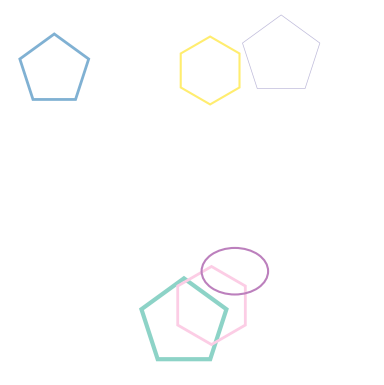[{"shape": "pentagon", "thickness": 3, "radius": 0.58, "center": [0.478, 0.161]}, {"shape": "pentagon", "thickness": 0.5, "radius": 0.53, "center": [0.73, 0.856]}, {"shape": "pentagon", "thickness": 2, "radius": 0.47, "center": [0.141, 0.818]}, {"shape": "hexagon", "thickness": 2, "radius": 0.51, "center": [0.549, 0.206]}, {"shape": "oval", "thickness": 1.5, "radius": 0.43, "center": [0.61, 0.296]}, {"shape": "hexagon", "thickness": 1.5, "radius": 0.44, "center": [0.546, 0.817]}]